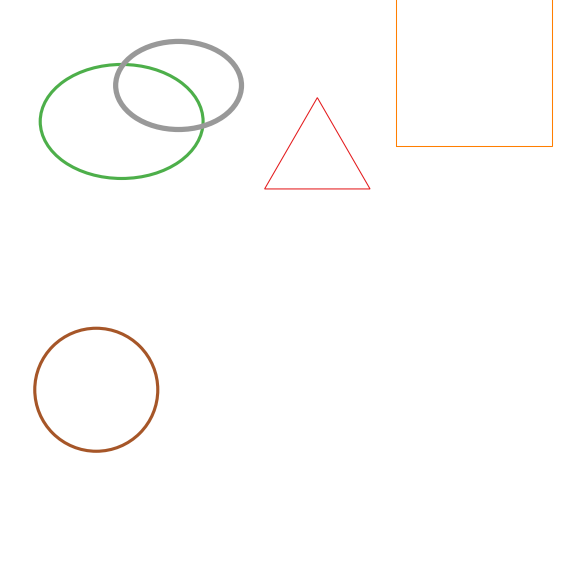[{"shape": "triangle", "thickness": 0.5, "radius": 0.53, "center": [0.549, 0.725]}, {"shape": "oval", "thickness": 1.5, "radius": 0.71, "center": [0.211, 0.789]}, {"shape": "square", "thickness": 0.5, "radius": 0.67, "center": [0.821, 0.881]}, {"shape": "circle", "thickness": 1.5, "radius": 0.53, "center": [0.167, 0.324]}, {"shape": "oval", "thickness": 2.5, "radius": 0.54, "center": [0.309, 0.851]}]